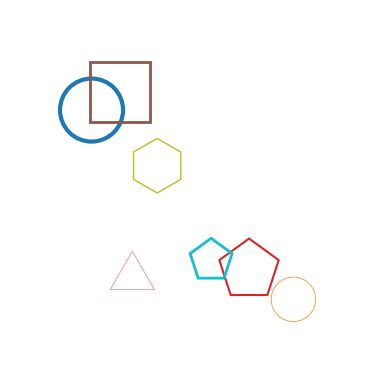[{"shape": "circle", "thickness": 3, "radius": 0.41, "center": [0.238, 0.714]}, {"shape": "circle", "thickness": 0.5, "radius": 0.29, "center": [0.762, 0.223]}, {"shape": "pentagon", "thickness": 1.5, "radius": 0.41, "center": [0.647, 0.299]}, {"shape": "square", "thickness": 2, "radius": 0.39, "center": [0.311, 0.762]}, {"shape": "triangle", "thickness": 0.5, "radius": 0.33, "center": [0.344, 0.281]}, {"shape": "hexagon", "thickness": 1, "radius": 0.35, "center": [0.408, 0.57]}, {"shape": "pentagon", "thickness": 2, "radius": 0.29, "center": [0.548, 0.324]}]